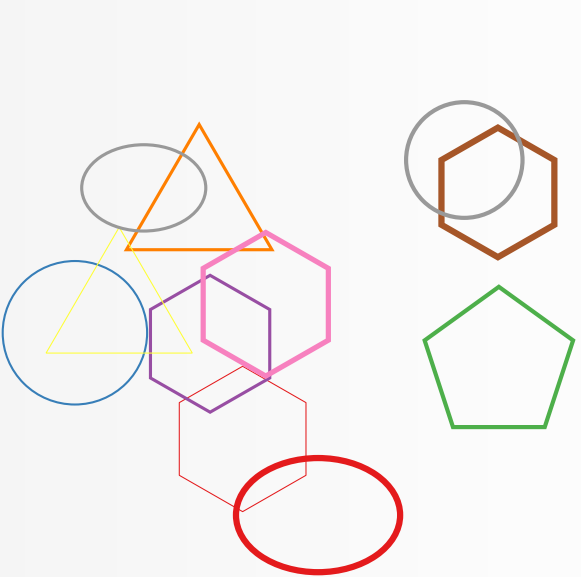[{"shape": "hexagon", "thickness": 0.5, "radius": 0.63, "center": [0.417, 0.239]}, {"shape": "oval", "thickness": 3, "radius": 0.71, "center": [0.547, 0.107]}, {"shape": "circle", "thickness": 1, "radius": 0.62, "center": [0.129, 0.423]}, {"shape": "pentagon", "thickness": 2, "radius": 0.67, "center": [0.858, 0.368]}, {"shape": "hexagon", "thickness": 1.5, "radius": 0.59, "center": [0.361, 0.404]}, {"shape": "triangle", "thickness": 1.5, "radius": 0.72, "center": [0.343, 0.639]}, {"shape": "triangle", "thickness": 0.5, "radius": 0.73, "center": [0.205, 0.46]}, {"shape": "hexagon", "thickness": 3, "radius": 0.56, "center": [0.857, 0.666]}, {"shape": "hexagon", "thickness": 2.5, "radius": 0.62, "center": [0.457, 0.472]}, {"shape": "oval", "thickness": 1.5, "radius": 0.53, "center": [0.247, 0.674]}, {"shape": "circle", "thickness": 2, "radius": 0.5, "center": [0.799, 0.722]}]